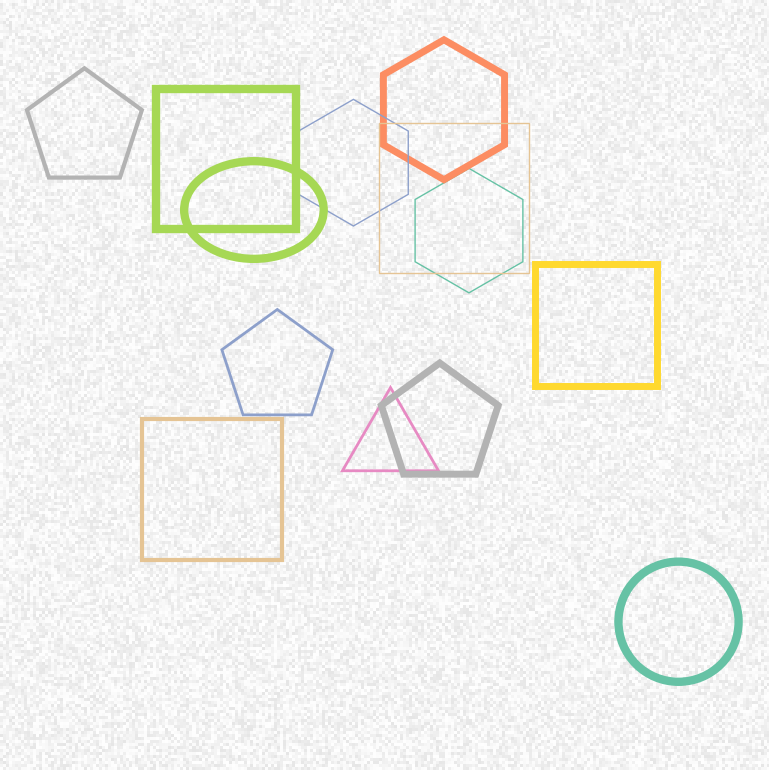[{"shape": "circle", "thickness": 3, "radius": 0.39, "center": [0.881, 0.193]}, {"shape": "hexagon", "thickness": 0.5, "radius": 0.4, "center": [0.609, 0.7]}, {"shape": "hexagon", "thickness": 2.5, "radius": 0.45, "center": [0.577, 0.857]}, {"shape": "hexagon", "thickness": 0.5, "radius": 0.41, "center": [0.459, 0.789]}, {"shape": "pentagon", "thickness": 1, "radius": 0.38, "center": [0.36, 0.522]}, {"shape": "triangle", "thickness": 1, "radius": 0.36, "center": [0.507, 0.425]}, {"shape": "oval", "thickness": 3, "radius": 0.45, "center": [0.33, 0.727]}, {"shape": "square", "thickness": 3, "radius": 0.46, "center": [0.293, 0.793]}, {"shape": "square", "thickness": 2.5, "radius": 0.4, "center": [0.774, 0.578]}, {"shape": "square", "thickness": 0.5, "radius": 0.49, "center": [0.59, 0.743]}, {"shape": "square", "thickness": 1.5, "radius": 0.46, "center": [0.275, 0.364]}, {"shape": "pentagon", "thickness": 1.5, "radius": 0.39, "center": [0.11, 0.833]}, {"shape": "pentagon", "thickness": 2.5, "radius": 0.4, "center": [0.571, 0.449]}]